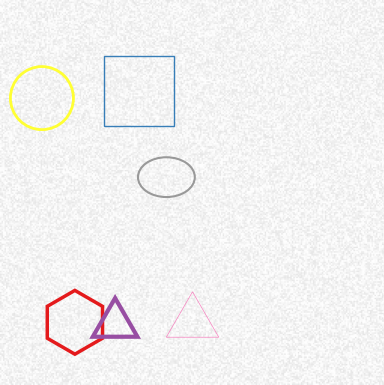[{"shape": "hexagon", "thickness": 2.5, "radius": 0.41, "center": [0.195, 0.163]}, {"shape": "square", "thickness": 1, "radius": 0.45, "center": [0.361, 0.764]}, {"shape": "triangle", "thickness": 3, "radius": 0.33, "center": [0.299, 0.159]}, {"shape": "circle", "thickness": 2, "radius": 0.41, "center": [0.109, 0.745]}, {"shape": "triangle", "thickness": 0.5, "radius": 0.39, "center": [0.5, 0.163]}, {"shape": "oval", "thickness": 1.5, "radius": 0.37, "center": [0.432, 0.54]}]